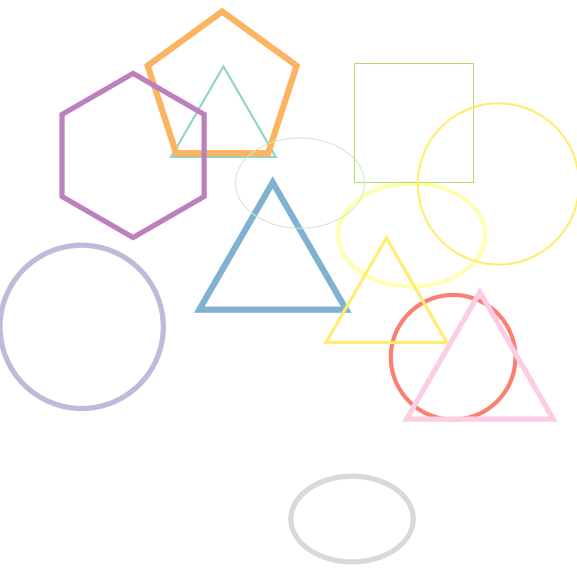[{"shape": "triangle", "thickness": 1, "radius": 0.52, "center": [0.387, 0.78]}, {"shape": "oval", "thickness": 2, "radius": 0.64, "center": [0.713, 0.592]}, {"shape": "circle", "thickness": 2.5, "radius": 0.71, "center": [0.141, 0.433]}, {"shape": "circle", "thickness": 2, "radius": 0.54, "center": [0.785, 0.381]}, {"shape": "triangle", "thickness": 3, "radius": 0.73, "center": [0.472, 0.536]}, {"shape": "pentagon", "thickness": 3, "radius": 0.68, "center": [0.385, 0.844]}, {"shape": "square", "thickness": 0.5, "radius": 0.52, "center": [0.716, 0.787]}, {"shape": "triangle", "thickness": 2.5, "radius": 0.73, "center": [0.831, 0.347]}, {"shape": "oval", "thickness": 2.5, "radius": 0.53, "center": [0.61, 0.1]}, {"shape": "hexagon", "thickness": 2.5, "radius": 0.71, "center": [0.23, 0.73]}, {"shape": "oval", "thickness": 0.5, "radius": 0.56, "center": [0.519, 0.682]}, {"shape": "circle", "thickness": 1, "radius": 0.7, "center": [0.863, 0.681]}, {"shape": "triangle", "thickness": 1.5, "radius": 0.6, "center": [0.669, 0.466]}]